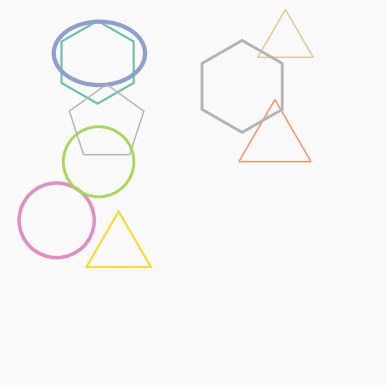[{"shape": "hexagon", "thickness": 1.5, "radius": 0.54, "center": [0.252, 0.838]}, {"shape": "triangle", "thickness": 1, "radius": 0.54, "center": [0.71, 0.634]}, {"shape": "oval", "thickness": 3, "radius": 0.59, "center": [0.257, 0.861]}, {"shape": "circle", "thickness": 2.5, "radius": 0.48, "center": [0.146, 0.428]}, {"shape": "circle", "thickness": 2, "radius": 0.46, "center": [0.254, 0.58]}, {"shape": "triangle", "thickness": 1.5, "radius": 0.48, "center": [0.306, 0.355]}, {"shape": "triangle", "thickness": 1, "radius": 0.41, "center": [0.737, 0.892]}, {"shape": "pentagon", "thickness": 1, "radius": 0.51, "center": [0.275, 0.68]}, {"shape": "hexagon", "thickness": 2, "radius": 0.6, "center": [0.625, 0.776]}]